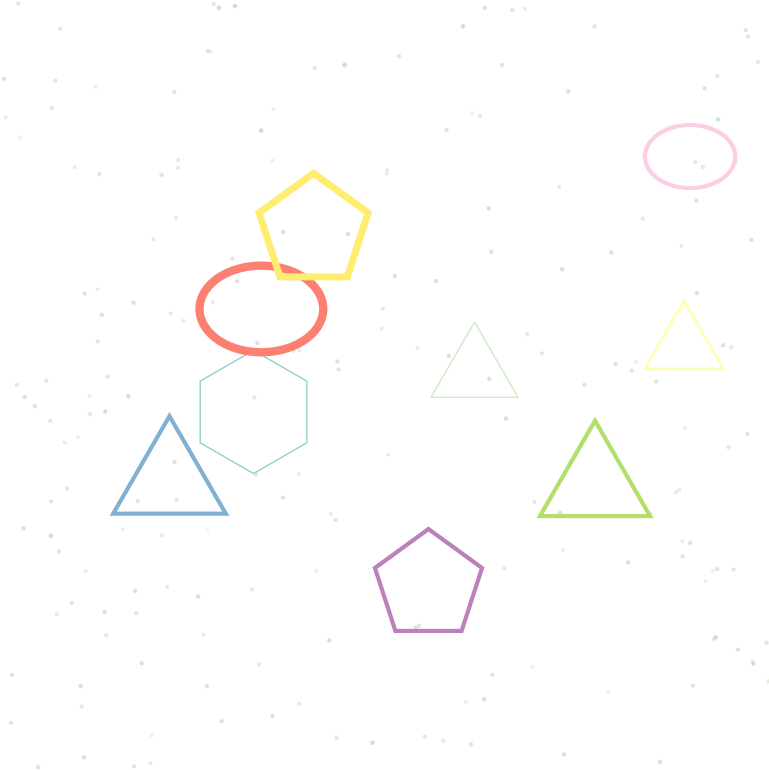[{"shape": "hexagon", "thickness": 0.5, "radius": 0.4, "center": [0.329, 0.465]}, {"shape": "triangle", "thickness": 1, "radius": 0.29, "center": [0.888, 0.551]}, {"shape": "oval", "thickness": 3, "radius": 0.4, "center": [0.339, 0.599]}, {"shape": "triangle", "thickness": 1.5, "radius": 0.42, "center": [0.22, 0.375]}, {"shape": "triangle", "thickness": 1.5, "radius": 0.41, "center": [0.773, 0.371]}, {"shape": "oval", "thickness": 1.5, "radius": 0.29, "center": [0.896, 0.797]}, {"shape": "pentagon", "thickness": 1.5, "radius": 0.37, "center": [0.556, 0.24]}, {"shape": "triangle", "thickness": 0.5, "radius": 0.33, "center": [0.616, 0.517]}, {"shape": "pentagon", "thickness": 2.5, "radius": 0.37, "center": [0.407, 0.701]}]